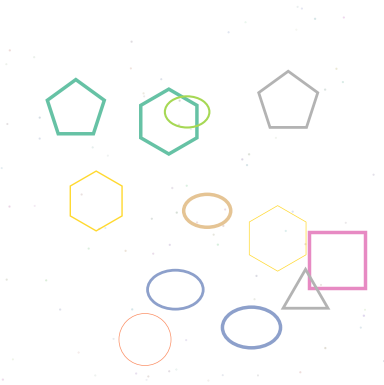[{"shape": "hexagon", "thickness": 2.5, "radius": 0.42, "center": [0.439, 0.684]}, {"shape": "pentagon", "thickness": 2.5, "radius": 0.39, "center": [0.197, 0.715]}, {"shape": "circle", "thickness": 0.5, "radius": 0.34, "center": [0.377, 0.118]}, {"shape": "oval", "thickness": 2, "radius": 0.36, "center": [0.456, 0.248]}, {"shape": "oval", "thickness": 2.5, "radius": 0.38, "center": [0.653, 0.149]}, {"shape": "square", "thickness": 2.5, "radius": 0.36, "center": [0.876, 0.325]}, {"shape": "oval", "thickness": 1.5, "radius": 0.29, "center": [0.486, 0.709]}, {"shape": "hexagon", "thickness": 1, "radius": 0.39, "center": [0.25, 0.478]}, {"shape": "hexagon", "thickness": 0.5, "radius": 0.43, "center": [0.721, 0.381]}, {"shape": "oval", "thickness": 2.5, "radius": 0.31, "center": [0.538, 0.452]}, {"shape": "triangle", "thickness": 2, "radius": 0.34, "center": [0.794, 0.233]}, {"shape": "pentagon", "thickness": 2, "radius": 0.4, "center": [0.749, 0.734]}]